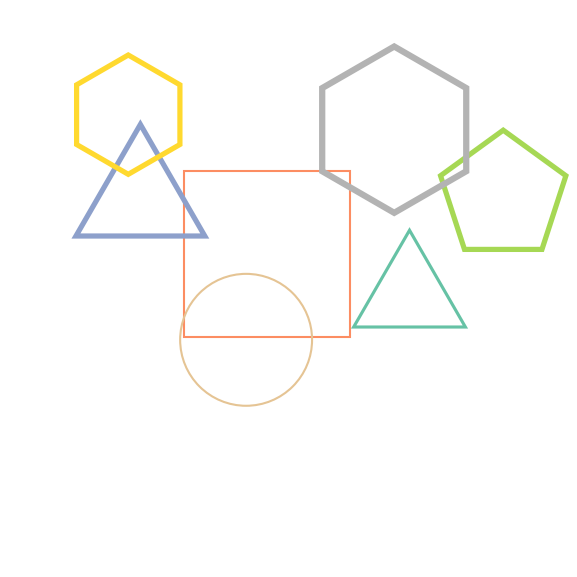[{"shape": "triangle", "thickness": 1.5, "radius": 0.56, "center": [0.709, 0.489]}, {"shape": "square", "thickness": 1, "radius": 0.72, "center": [0.462, 0.559]}, {"shape": "triangle", "thickness": 2.5, "radius": 0.64, "center": [0.243, 0.655]}, {"shape": "pentagon", "thickness": 2.5, "radius": 0.57, "center": [0.871, 0.66]}, {"shape": "hexagon", "thickness": 2.5, "radius": 0.52, "center": [0.222, 0.801]}, {"shape": "circle", "thickness": 1, "radius": 0.57, "center": [0.426, 0.411]}, {"shape": "hexagon", "thickness": 3, "radius": 0.72, "center": [0.683, 0.775]}]